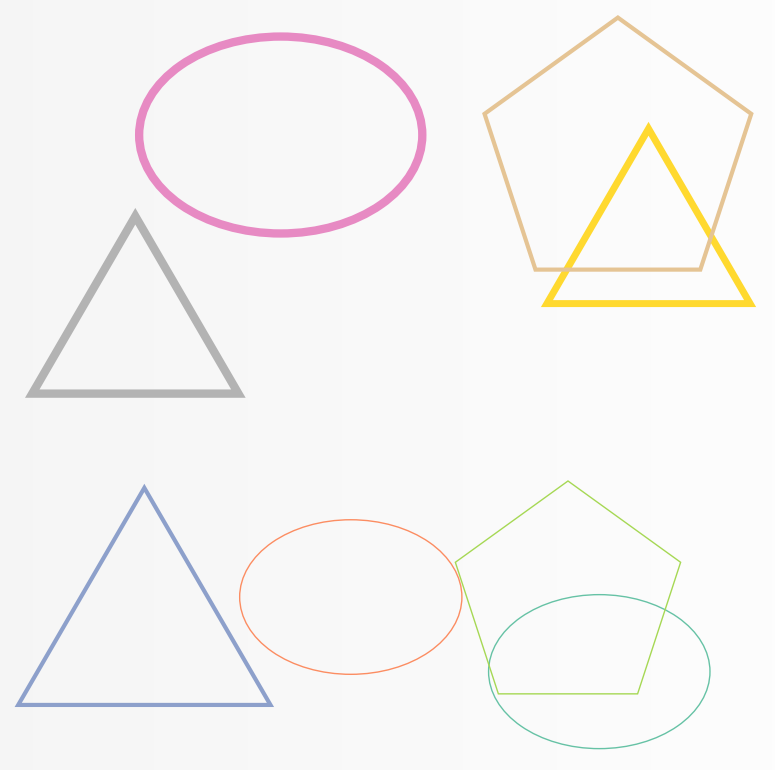[{"shape": "oval", "thickness": 0.5, "radius": 0.71, "center": [0.773, 0.128]}, {"shape": "oval", "thickness": 0.5, "radius": 0.72, "center": [0.453, 0.225]}, {"shape": "triangle", "thickness": 1.5, "radius": 0.94, "center": [0.186, 0.178]}, {"shape": "oval", "thickness": 3, "radius": 0.91, "center": [0.362, 0.825]}, {"shape": "pentagon", "thickness": 0.5, "radius": 0.76, "center": [0.733, 0.223]}, {"shape": "triangle", "thickness": 2.5, "radius": 0.76, "center": [0.837, 0.681]}, {"shape": "pentagon", "thickness": 1.5, "radius": 0.9, "center": [0.797, 0.796]}, {"shape": "triangle", "thickness": 3, "radius": 0.77, "center": [0.175, 0.566]}]